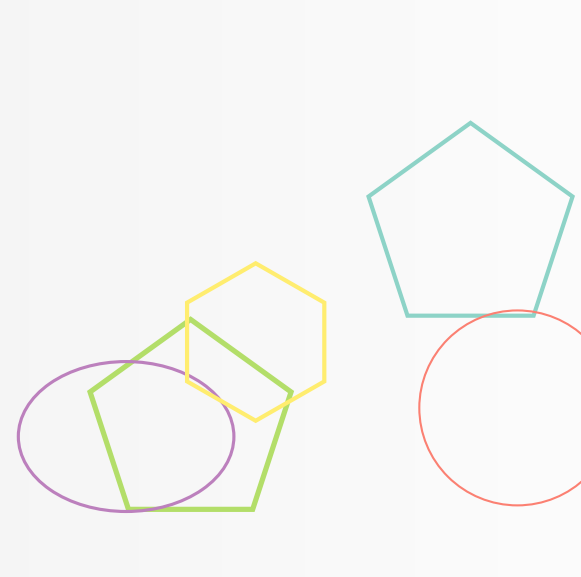[{"shape": "pentagon", "thickness": 2, "radius": 0.92, "center": [0.81, 0.602]}, {"shape": "circle", "thickness": 1, "radius": 0.84, "center": [0.89, 0.293]}, {"shape": "pentagon", "thickness": 2.5, "radius": 0.91, "center": [0.328, 0.264]}, {"shape": "oval", "thickness": 1.5, "radius": 0.93, "center": [0.217, 0.243]}, {"shape": "hexagon", "thickness": 2, "radius": 0.68, "center": [0.44, 0.407]}]